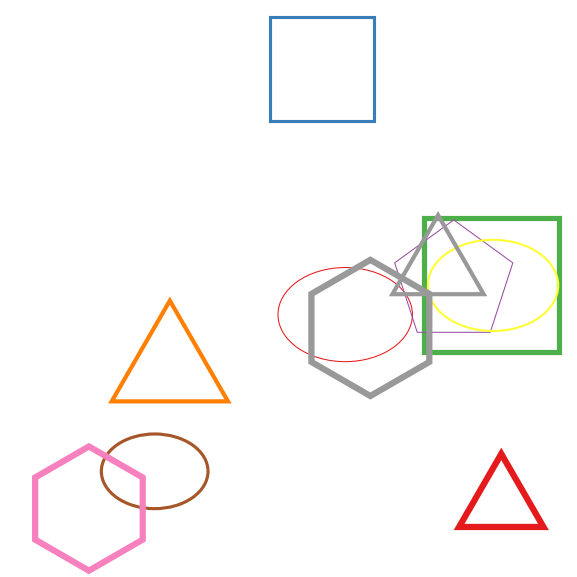[{"shape": "triangle", "thickness": 3, "radius": 0.42, "center": [0.868, 0.129]}, {"shape": "oval", "thickness": 0.5, "radius": 0.58, "center": [0.598, 0.454]}, {"shape": "square", "thickness": 1.5, "radius": 0.45, "center": [0.558, 0.88]}, {"shape": "square", "thickness": 2.5, "radius": 0.58, "center": [0.851, 0.506]}, {"shape": "pentagon", "thickness": 0.5, "radius": 0.54, "center": [0.786, 0.511]}, {"shape": "triangle", "thickness": 2, "radius": 0.58, "center": [0.294, 0.362]}, {"shape": "oval", "thickness": 1, "radius": 0.56, "center": [0.854, 0.505]}, {"shape": "oval", "thickness": 1.5, "radius": 0.46, "center": [0.268, 0.183]}, {"shape": "hexagon", "thickness": 3, "radius": 0.54, "center": [0.154, 0.119]}, {"shape": "hexagon", "thickness": 3, "radius": 0.59, "center": [0.641, 0.431]}, {"shape": "triangle", "thickness": 2, "radius": 0.46, "center": [0.759, 0.535]}]